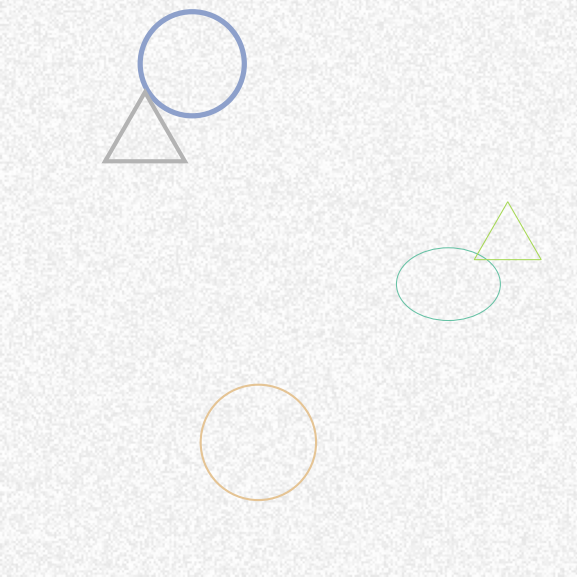[{"shape": "oval", "thickness": 0.5, "radius": 0.45, "center": [0.776, 0.507]}, {"shape": "circle", "thickness": 2.5, "radius": 0.45, "center": [0.333, 0.889]}, {"shape": "triangle", "thickness": 0.5, "radius": 0.33, "center": [0.879, 0.583]}, {"shape": "circle", "thickness": 1, "radius": 0.5, "center": [0.447, 0.233]}, {"shape": "triangle", "thickness": 2, "radius": 0.4, "center": [0.251, 0.76]}]